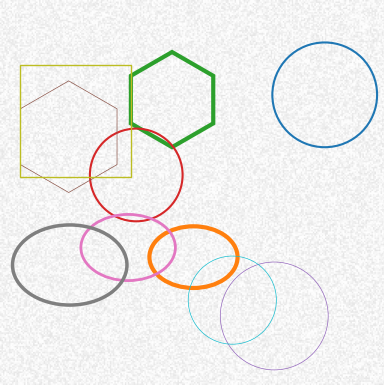[{"shape": "circle", "thickness": 1.5, "radius": 0.68, "center": [0.843, 0.754]}, {"shape": "oval", "thickness": 3, "radius": 0.57, "center": [0.503, 0.332]}, {"shape": "hexagon", "thickness": 3, "radius": 0.62, "center": [0.447, 0.741]}, {"shape": "circle", "thickness": 1.5, "radius": 0.6, "center": [0.354, 0.546]}, {"shape": "circle", "thickness": 0.5, "radius": 0.7, "center": [0.712, 0.179]}, {"shape": "hexagon", "thickness": 0.5, "radius": 0.72, "center": [0.178, 0.645]}, {"shape": "oval", "thickness": 2, "radius": 0.61, "center": [0.333, 0.357]}, {"shape": "oval", "thickness": 2.5, "radius": 0.74, "center": [0.181, 0.312]}, {"shape": "square", "thickness": 1, "radius": 0.73, "center": [0.196, 0.686]}, {"shape": "circle", "thickness": 0.5, "radius": 0.57, "center": [0.603, 0.22]}]